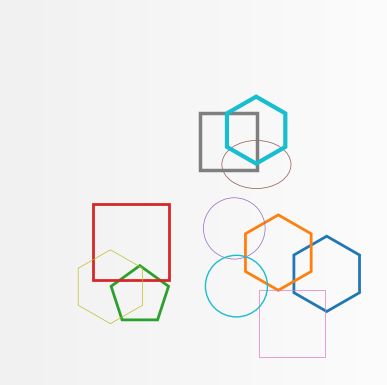[{"shape": "hexagon", "thickness": 2, "radius": 0.49, "center": [0.843, 0.289]}, {"shape": "hexagon", "thickness": 2, "radius": 0.49, "center": [0.718, 0.344]}, {"shape": "pentagon", "thickness": 2, "radius": 0.39, "center": [0.361, 0.232]}, {"shape": "square", "thickness": 2, "radius": 0.49, "center": [0.339, 0.371]}, {"shape": "circle", "thickness": 0.5, "radius": 0.4, "center": [0.605, 0.407]}, {"shape": "oval", "thickness": 0.5, "radius": 0.45, "center": [0.662, 0.573]}, {"shape": "square", "thickness": 0.5, "radius": 0.43, "center": [0.754, 0.16]}, {"shape": "square", "thickness": 2.5, "radius": 0.37, "center": [0.589, 0.633]}, {"shape": "hexagon", "thickness": 0.5, "radius": 0.48, "center": [0.285, 0.255]}, {"shape": "circle", "thickness": 1, "radius": 0.4, "center": [0.61, 0.257]}, {"shape": "hexagon", "thickness": 3, "radius": 0.43, "center": [0.661, 0.662]}]